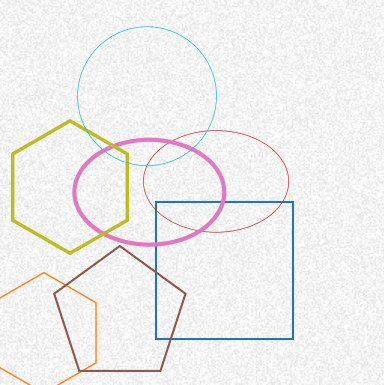[{"shape": "square", "thickness": 1.5, "radius": 0.89, "center": [0.583, 0.297]}, {"shape": "hexagon", "thickness": 1, "radius": 0.78, "center": [0.114, 0.135]}, {"shape": "oval", "thickness": 0.5, "radius": 0.94, "center": [0.561, 0.529]}, {"shape": "pentagon", "thickness": 1.5, "radius": 0.9, "center": [0.311, 0.182]}, {"shape": "oval", "thickness": 3, "radius": 0.97, "center": [0.388, 0.501]}, {"shape": "hexagon", "thickness": 2.5, "radius": 0.86, "center": [0.182, 0.514]}, {"shape": "circle", "thickness": 0.5, "radius": 0.9, "center": [0.382, 0.75]}]